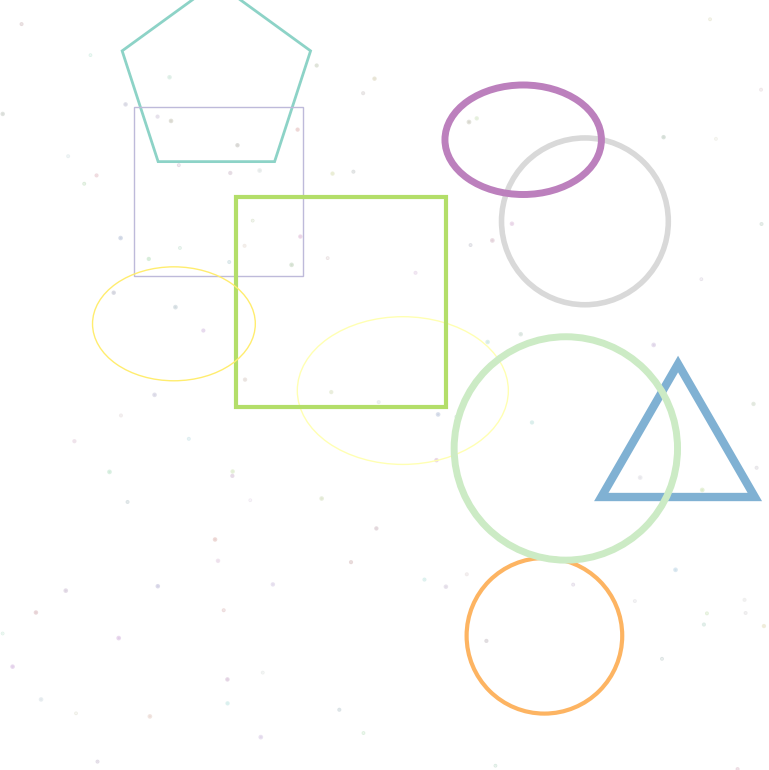[{"shape": "pentagon", "thickness": 1, "radius": 0.64, "center": [0.281, 0.894]}, {"shape": "oval", "thickness": 0.5, "radius": 0.69, "center": [0.523, 0.493]}, {"shape": "square", "thickness": 0.5, "radius": 0.55, "center": [0.284, 0.751]}, {"shape": "triangle", "thickness": 3, "radius": 0.58, "center": [0.881, 0.412]}, {"shape": "circle", "thickness": 1.5, "radius": 0.51, "center": [0.707, 0.174]}, {"shape": "square", "thickness": 1.5, "radius": 0.68, "center": [0.443, 0.608]}, {"shape": "circle", "thickness": 2, "radius": 0.54, "center": [0.76, 0.713]}, {"shape": "oval", "thickness": 2.5, "radius": 0.51, "center": [0.679, 0.819]}, {"shape": "circle", "thickness": 2.5, "radius": 0.73, "center": [0.735, 0.418]}, {"shape": "oval", "thickness": 0.5, "radius": 0.53, "center": [0.226, 0.579]}]